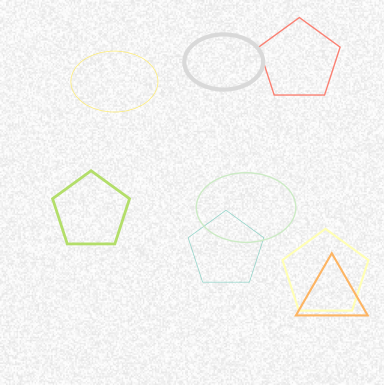[{"shape": "pentagon", "thickness": 0.5, "radius": 0.52, "center": [0.587, 0.351]}, {"shape": "pentagon", "thickness": 1.5, "radius": 0.59, "center": [0.845, 0.288]}, {"shape": "pentagon", "thickness": 1, "radius": 0.56, "center": [0.778, 0.843]}, {"shape": "triangle", "thickness": 1.5, "radius": 0.54, "center": [0.862, 0.235]}, {"shape": "pentagon", "thickness": 2, "radius": 0.53, "center": [0.237, 0.451]}, {"shape": "oval", "thickness": 3, "radius": 0.51, "center": [0.581, 0.839]}, {"shape": "oval", "thickness": 1, "radius": 0.65, "center": [0.639, 0.461]}, {"shape": "oval", "thickness": 0.5, "radius": 0.57, "center": [0.297, 0.788]}]